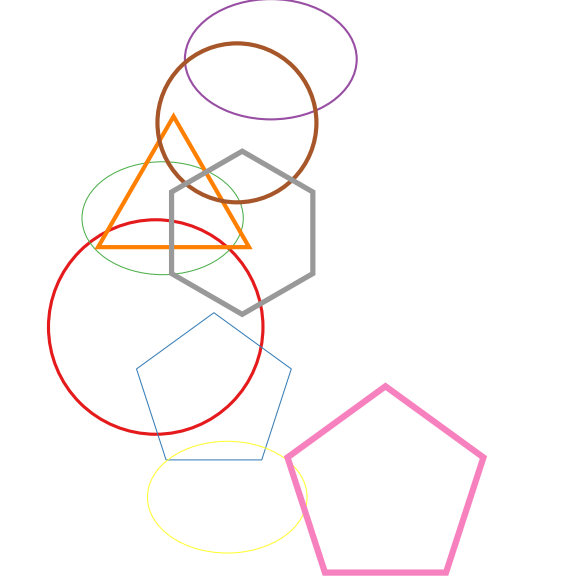[{"shape": "circle", "thickness": 1.5, "radius": 0.93, "center": [0.27, 0.433]}, {"shape": "pentagon", "thickness": 0.5, "radius": 0.7, "center": [0.37, 0.317]}, {"shape": "oval", "thickness": 0.5, "radius": 0.7, "center": [0.282, 0.621]}, {"shape": "oval", "thickness": 1, "radius": 0.74, "center": [0.469, 0.897]}, {"shape": "triangle", "thickness": 2, "radius": 0.75, "center": [0.301, 0.647]}, {"shape": "oval", "thickness": 0.5, "radius": 0.69, "center": [0.394, 0.138]}, {"shape": "circle", "thickness": 2, "radius": 0.69, "center": [0.41, 0.786]}, {"shape": "pentagon", "thickness": 3, "radius": 0.89, "center": [0.667, 0.152]}, {"shape": "hexagon", "thickness": 2.5, "radius": 0.71, "center": [0.419, 0.596]}]